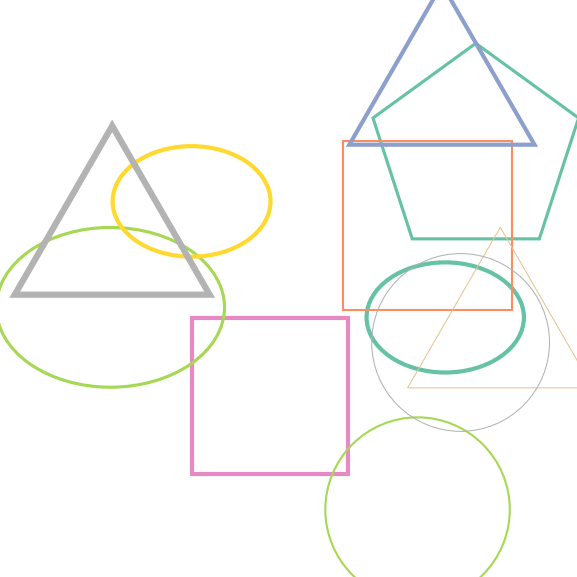[{"shape": "oval", "thickness": 2, "radius": 0.68, "center": [0.771, 0.449]}, {"shape": "pentagon", "thickness": 1.5, "radius": 0.94, "center": [0.824, 0.737]}, {"shape": "square", "thickness": 1, "radius": 0.73, "center": [0.74, 0.609]}, {"shape": "triangle", "thickness": 2, "radius": 0.93, "center": [0.765, 0.841]}, {"shape": "square", "thickness": 2, "radius": 0.67, "center": [0.467, 0.314]}, {"shape": "oval", "thickness": 1.5, "radius": 0.99, "center": [0.191, 0.467]}, {"shape": "circle", "thickness": 1, "radius": 0.8, "center": [0.723, 0.117]}, {"shape": "oval", "thickness": 2, "radius": 0.68, "center": [0.332, 0.65]}, {"shape": "triangle", "thickness": 0.5, "radius": 0.93, "center": [0.866, 0.42]}, {"shape": "triangle", "thickness": 3, "radius": 0.97, "center": [0.194, 0.586]}, {"shape": "circle", "thickness": 0.5, "radius": 0.77, "center": [0.798, 0.406]}]